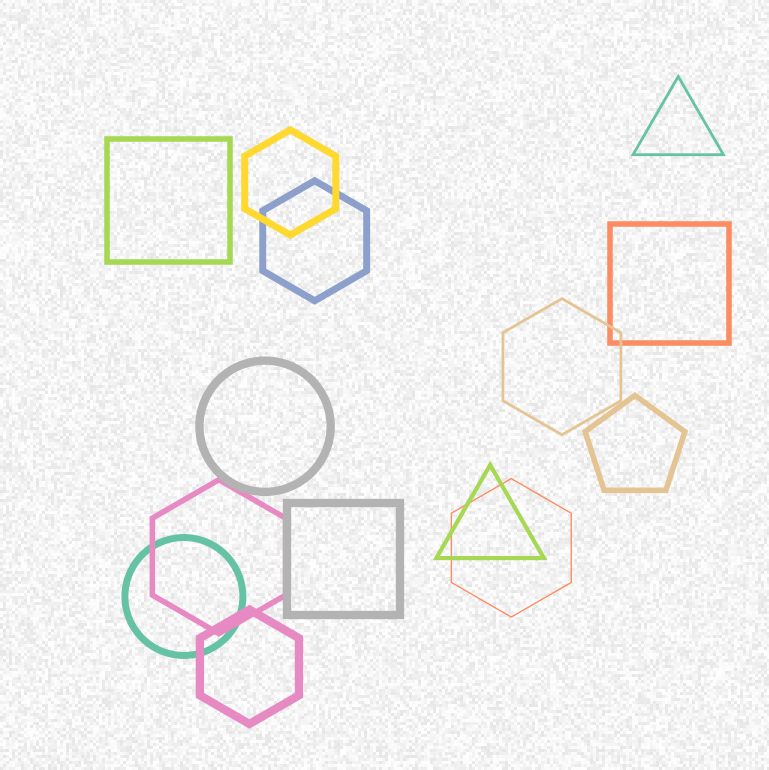[{"shape": "circle", "thickness": 2.5, "radius": 0.38, "center": [0.239, 0.225]}, {"shape": "triangle", "thickness": 1, "radius": 0.34, "center": [0.881, 0.833]}, {"shape": "hexagon", "thickness": 0.5, "radius": 0.45, "center": [0.664, 0.289]}, {"shape": "square", "thickness": 2, "radius": 0.39, "center": [0.87, 0.632]}, {"shape": "hexagon", "thickness": 2.5, "radius": 0.39, "center": [0.409, 0.687]}, {"shape": "hexagon", "thickness": 3, "radius": 0.37, "center": [0.324, 0.134]}, {"shape": "hexagon", "thickness": 2, "radius": 0.5, "center": [0.284, 0.277]}, {"shape": "triangle", "thickness": 1.5, "radius": 0.4, "center": [0.637, 0.316]}, {"shape": "square", "thickness": 2, "radius": 0.4, "center": [0.219, 0.74]}, {"shape": "hexagon", "thickness": 2.5, "radius": 0.34, "center": [0.377, 0.763]}, {"shape": "hexagon", "thickness": 1, "radius": 0.44, "center": [0.73, 0.524]}, {"shape": "pentagon", "thickness": 2, "radius": 0.34, "center": [0.825, 0.418]}, {"shape": "circle", "thickness": 3, "radius": 0.43, "center": [0.344, 0.446]}, {"shape": "square", "thickness": 3, "radius": 0.37, "center": [0.446, 0.274]}]